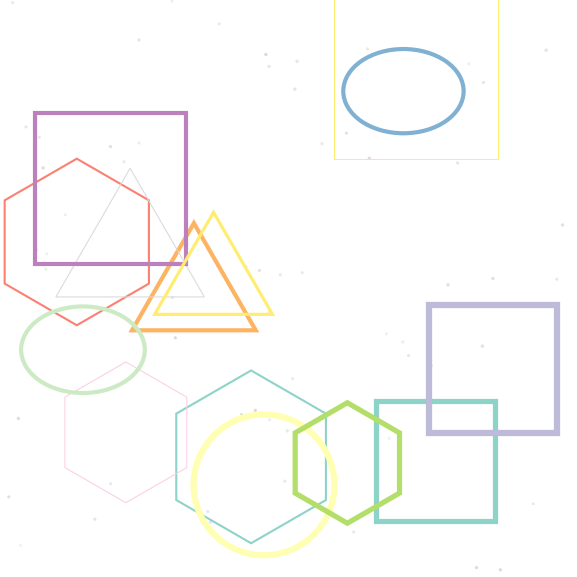[{"shape": "hexagon", "thickness": 1, "radius": 0.75, "center": [0.435, 0.208]}, {"shape": "square", "thickness": 2.5, "radius": 0.52, "center": [0.755, 0.201]}, {"shape": "circle", "thickness": 3, "radius": 0.61, "center": [0.457, 0.16]}, {"shape": "square", "thickness": 3, "radius": 0.55, "center": [0.853, 0.361]}, {"shape": "hexagon", "thickness": 1, "radius": 0.72, "center": [0.133, 0.58]}, {"shape": "oval", "thickness": 2, "radius": 0.52, "center": [0.699, 0.841]}, {"shape": "triangle", "thickness": 2, "radius": 0.62, "center": [0.336, 0.489]}, {"shape": "hexagon", "thickness": 2.5, "radius": 0.52, "center": [0.601, 0.197]}, {"shape": "hexagon", "thickness": 0.5, "radius": 0.61, "center": [0.218, 0.25]}, {"shape": "triangle", "thickness": 0.5, "radius": 0.74, "center": [0.225, 0.559]}, {"shape": "square", "thickness": 2, "radius": 0.65, "center": [0.192, 0.672]}, {"shape": "oval", "thickness": 2, "radius": 0.54, "center": [0.144, 0.394]}, {"shape": "triangle", "thickness": 1.5, "radius": 0.59, "center": [0.37, 0.514]}, {"shape": "square", "thickness": 0.5, "radius": 0.71, "center": [0.72, 0.866]}]